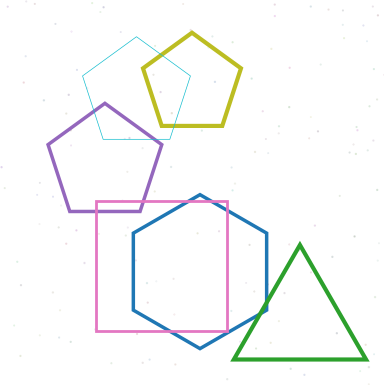[{"shape": "hexagon", "thickness": 2.5, "radius": 1.0, "center": [0.519, 0.294]}, {"shape": "triangle", "thickness": 3, "radius": 0.99, "center": [0.779, 0.165]}, {"shape": "pentagon", "thickness": 2.5, "radius": 0.78, "center": [0.273, 0.576]}, {"shape": "square", "thickness": 2, "radius": 0.85, "center": [0.419, 0.31]}, {"shape": "pentagon", "thickness": 3, "radius": 0.67, "center": [0.499, 0.781]}, {"shape": "pentagon", "thickness": 0.5, "radius": 0.74, "center": [0.355, 0.757]}]